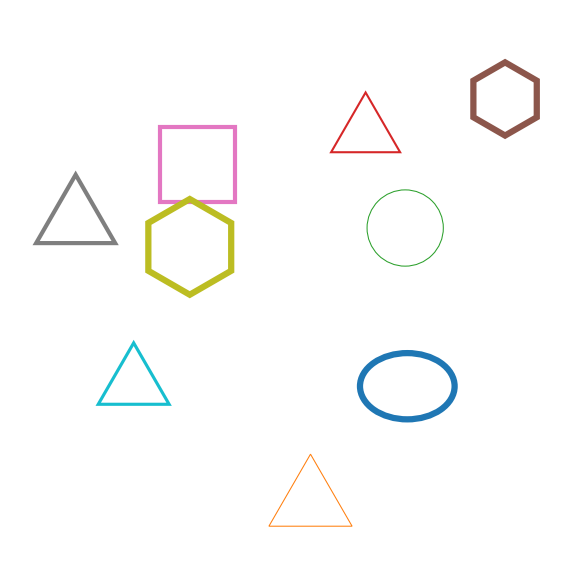[{"shape": "oval", "thickness": 3, "radius": 0.41, "center": [0.705, 0.33]}, {"shape": "triangle", "thickness": 0.5, "radius": 0.42, "center": [0.538, 0.13]}, {"shape": "circle", "thickness": 0.5, "radius": 0.33, "center": [0.702, 0.604]}, {"shape": "triangle", "thickness": 1, "radius": 0.34, "center": [0.633, 0.77]}, {"shape": "hexagon", "thickness": 3, "radius": 0.32, "center": [0.875, 0.828]}, {"shape": "square", "thickness": 2, "radius": 0.33, "center": [0.342, 0.714]}, {"shape": "triangle", "thickness": 2, "radius": 0.39, "center": [0.131, 0.618]}, {"shape": "hexagon", "thickness": 3, "radius": 0.41, "center": [0.329, 0.572]}, {"shape": "triangle", "thickness": 1.5, "radius": 0.35, "center": [0.231, 0.335]}]